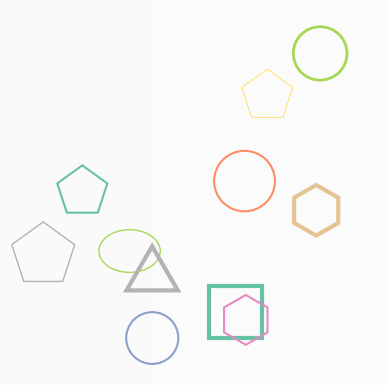[{"shape": "square", "thickness": 3, "radius": 0.34, "center": [0.608, 0.189]}, {"shape": "pentagon", "thickness": 1.5, "radius": 0.34, "center": [0.212, 0.503]}, {"shape": "circle", "thickness": 1.5, "radius": 0.39, "center": [0.631, 0.53]}, {"shape": "circle", "thickness": 1.5, "radius": 0.34, "center": [0.393, 0.122]}, {"shape": "hexagon", "thickness": 1.5, "radius": 0.32, "center": [0.634, 0.169]}, {"shape": "circle", "thickness": 2, "radius": 0.35, "center": [0.826, 0.861]}, {"shape": "oval", "thickness": 1, "radius": 0.4, "center": [0.334, 0.348]}, {"shape": "pentagon", "thickness": 0.5, "radius": 0.35, "center": [0.69, 0.751]}, {"shape": "hexagon", "thickness": 3, "radius": 0.33, "center": [0.816, 0.454]}, {"shape": "triangle", "thickness": 3, "radius": 0.38, "center": [0.393, 0.284]}, {"shape": "pentagon", "thickness": 1, "radius": 0.43, "center": [0.112, 0.338]}]